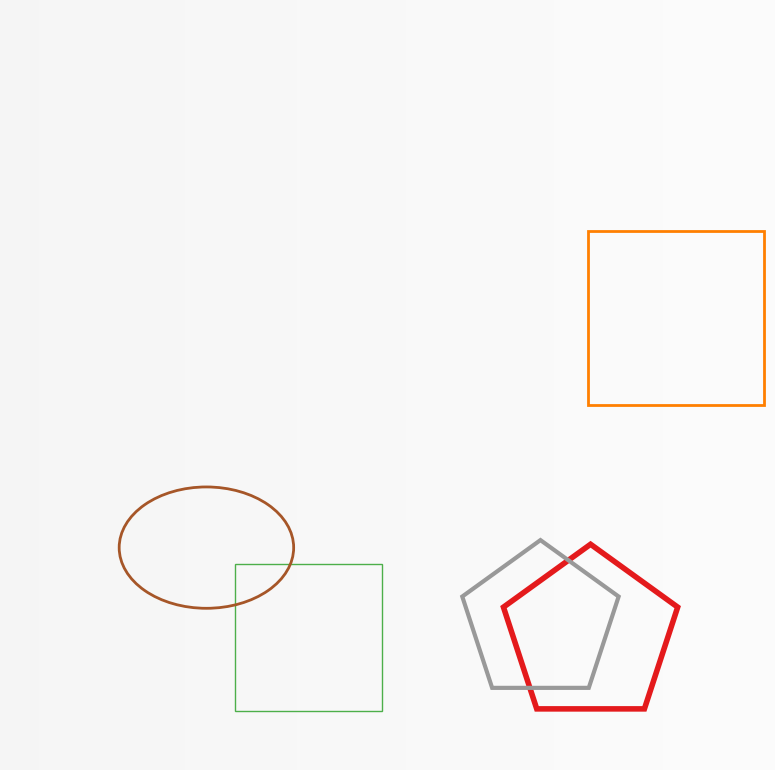[{"shape": "pentagon", "thickness": 2, "radius": 0.59, "center": [0.762, 0.175]}, {"shape": "square", "thickness": 0.5, "radius": 0.48, "center": [0.398, 0.172]}, {"shape": "square", "thickness": 1, "radius": 0.57, "center": [0.872, 0.587]}, {"shape": "oval", "thickness": 1, "radius": 0.56, "center": [0.266, 0.289]}, {"shape": "pentagon", "thickness": 1.5, "radius": 0.53, "center": [0.697, 0.192]}]